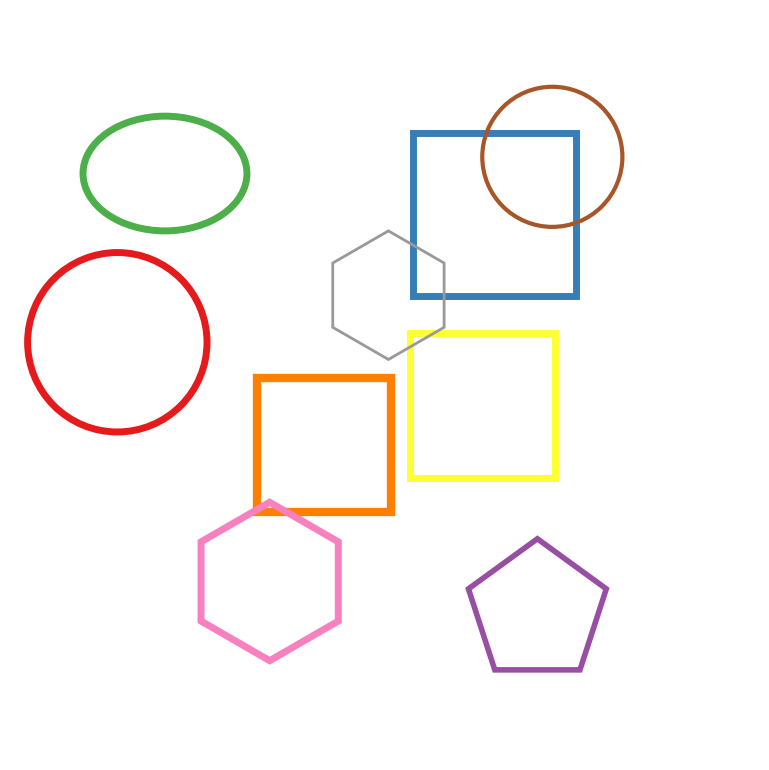[{"shape": "circle", "thickness": 2.5, "radius": 0.58, "center": [0.152, 0.556]}, {"shape": "square", "thickness": 2.5, "radius": 0.53, "center": [0.642, 0.721]}, {"shape": "oval", "thickness": 2.5, "radius": 0.53, "center": [0.214, 0.775]}, {"shape": "pentagon", "thickness": 2, "radius": 0.47, "center": [0.698, 0.206]}, {"shape": "square", "thickness": 3, "radius": 0.43, "center": [0.421, 0.422]}, {"shape": "square", "thickness": 2.5, "radius": 0.47, "center": [0.627, 0.474]}, {"shape": "circle", "thickness": 1.5, "radius": 0.45, "center": [0.717, 0.796]}, {"shape": "hexagon", "thickness": 2.5, "radius": 0.51, "center": [0.35, 0.245]}, {"shape": "hexagon", "thickness": 1, "radius": 0.42, "center": [0.504, 0.617]}]